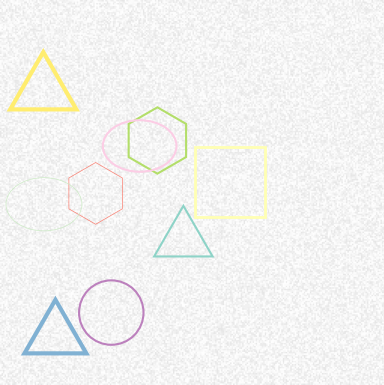[{"shape": "triangle", "thickness": 1.5, "radius": 0.44, "center": [0.476, 0.378]}, {"shape": "square", "thickness": 2, "radius": 0.46, "center": [0.597, 0.527]}, {"shape": "hexagon", "thickness": 0.5, "radius": 0.4, "center": [0.248, 0.498]}, {"shape": "triangle", "thickness": 3, "radius": 0.46, "center": [0.144, 0.129]}, {"shape": "hexagon", "thickness": 1.5, "radius": 0.43, "center": [0.409, 0.635]}, {"shape": "oval", "thickness": 1.5, "radius": 0.48, "center": [0.363, 0.621]}, {"shape": "circle", "thickness": 1.5, "radius": 0.42, "center": [0.289, 0.188]}, {"shape": "oval", "thickness": 0.5, "radius": 0.49, "center": [0.114, 0.469]}, {"shape": "triangle", "thickness": 3, "radius": 0.5, "center": [0.112, 0.765]}]